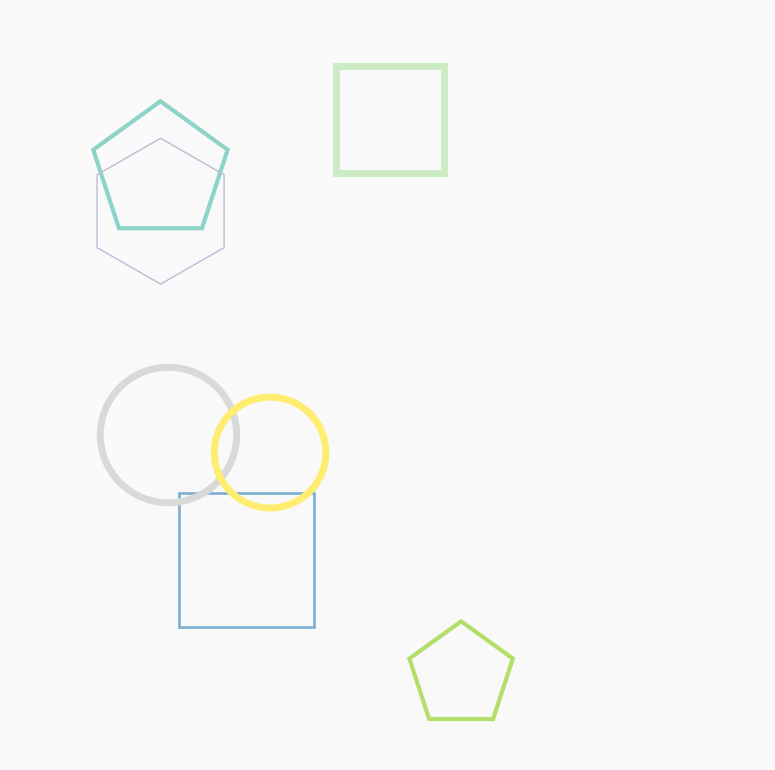[{"shape": "pentagon", "thickness": 1.5, "radius": 0.46, "center": [0.207, 0.777]}, {"shape": "hexagon", "thickness": 0.5, "radius": 0.47, "center": [0.207, 0.726]}, {"shape": "square", "thickness": 1, "radius": 0.43, "center": [0.318, 0.273]}, {"shape": "pentagon", "thickness": 1.5, "radius": 0.35, "center": [0.595, 0.123]}, {"shape": "circle", "thickness": 2.5, "radius": 0.44, "center": [0.217, 0.435]}, {"shape": "square", "thickness": 2.5, "radius": 0.35, "center": [0.503, 0.845]}, {"shape": "circle", "thickness": 2.5, "radius": 0.36, "center": [0.348, 0.412]}]